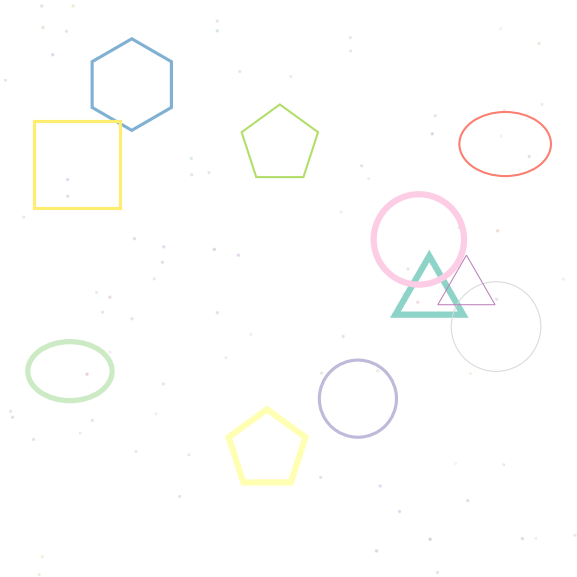[{"shape": "triangle", "thickness": 3, "radius": 0.34, "center": [0.743, 0.488]}, {"shape": "pentagon", "thickness": 3, "radius": 0.35, "center": [0.462, 0.22]}, {"shape": "circle", "thickness": 1.5, "radius": 0.33, "center": [0.62, 0.309]}, {"shape": "oval", "thickness": 1, "radius": 0.4, "center": [0.875, 0.75]}, {"shape": "hexagon", "thickness": 1.5, "radius": 0.4, "center": [0.228, 0.853]}, {"shape": "pentagon", "thickness": 1, "radius": 0.35, "center": [0.485, 0.749]}, {"shape": "circle", "thickness": 3, "radius": 0.39, "center": [0.725, 0.585]}, {"shape": "circle", "thickness": 0.5, "radius": 0.39, "center": [0.859, 0.434]}, {"shape": "triangle", "thickness": 0.5, "radius": 0.29, "center": [0.808, 0.5]}, {"shape": "oval", "thickness": 2.5, "radius": 0.36, "center": [0.121, 0.356]}, {"shape": "square", "thickness": 1.5, "radius": 0.37, "center": [0.134, 0.714]}]